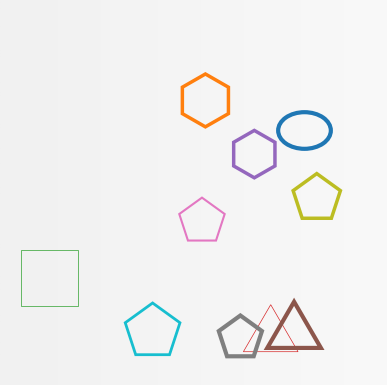[{"shape": "oval", "thickness": 3, "radius": 0.34, "center": [0.786, 0.661]}, {"shape": "hexagon", "thickness": 2.5, "radius": 0.34, "center": [0.53, 0.739]}, {"shape": "square", "thickness": 0.5, "radius": 0.36, "center": [0.128, 0.278]}, {"shape": "triangle", "thickness": 0.5, "radius": 0.41, "center": [0.699, 0.127]}, {"shape": "hexagon", "thickness": 2.5, "radius": 0.31, "center": [0.656, 0.6]}, {"shape": "triangle", "thickness": 3, "radius": 0.4, "center": [0.759, 0.136]}, {"shape": "pentagon", "thickness": 1.5, "radius": 0.31, "center": [0.521, 0.425]}, {"shape": "pentagon", "thickness": 3, "radius": 0.29, "center": [0.62, 0.122]}, {"shape": "pentagon", "thickness": 2.5, "radius": 0.32, "center": [0.817, 0.485]}, {"shape": "pentagon", "thickness": 2, "radius": 0.37, "center": [0.394, 0.139]}]